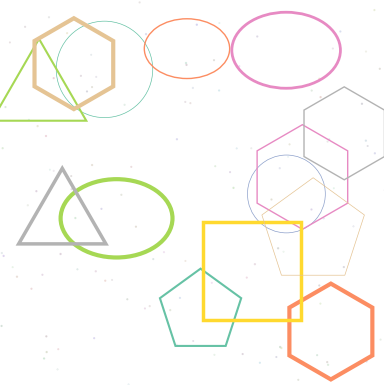[{"shape": "pentagon", "thickness": 1.5, "radius": 0.55, "center": [0.521, 0.191]}, {"shape": "circle", "thickness": 0.5, "radius": 0.63, "center": [0.271, 0.82]}, {"shape": "oval", "thickness": 1, "radius": 0.55, "center": [0.486, 0.874]}, {"shape": "hexagon", "thickness": 3, "radius": 0.62, "center": [0.859, 0.139]}, {"shape": "circle", "thickness": 0.5, "radius": 0.51, "center": [0.744, 0.496]}, {"shape": "hexagon", "thickness": 1, "radius": 0.68, "center": [0.785, 0.54]}, {"shape": "oval", "thickness": 2, "radius": 0.71, "center": [0.743, 0.869]}, {"shape": "oval", "thickness": 3, "radius": 0.73, "center": [0.303, 0.433]}, {"shape": "triangle", "thickness": 1.5, "radius": 0.71, "center": [0.101, 0.757]}, {"shape": "square", "thickness": 2.5, "radius": 0.64, "center": [0.655, 0.297]}, {"shape": "hexagon", "thickness": 3, "radius": 0.59, "center": [0.192, 0.835]}, {"shape": "pentagon", "thickness": 0.5, "radius": 0.7, "center": [0.813, 0.398]}, {"shape": "hexagon", "thickness": 1, "radius": 0.6, "center": [0.894, 0.654]}, {"shape": "triangle", "thickness": 2.5, "radius": 0.65, "center": [0.162, 0.432]}]